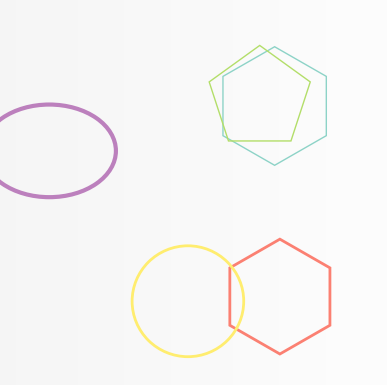[{"shape": "hexagon", "thickness": 1, "radius": 0.77, "center": [0.709, 0.725]}, {"shape": "hexagon", "thickness": 2, "radius": 0.75, "center": [0.722, 0.23]}, {"shape": "pentagon", "thickness": 1, "radius": 0.69, "center": [0.67, 0.745]}, {"shape": "oval", "thickness": 3, "radius": 0.86, "center": [0.127, 0.608]}, {"shape": "circle", "thickness": 2, "radius": 0.72, "center": [0.485, 0.218]}]